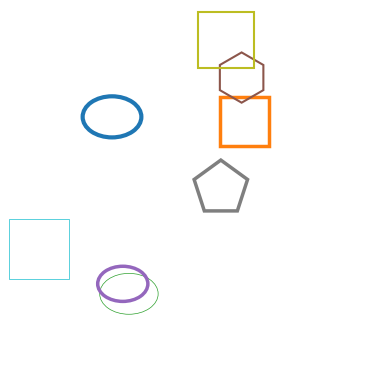[{"shape": "oval", "thickness": 3, "radius": 0.38, "center": [0.291, 0.696]}, {"shape": "square", "thickness": 2.5, "radius": 0.32, "center": [0.635, 0.685]}, {"shape": "oval", "thickness": 0.5, "radius": 0.38, "center": [0.335, 0.237]}, {"shape": "oval", "thickness": 2.5, "radius": 0.33, "center": [0.319, 0.263]}, {"shape": "hexagon", "thickness": 1.5, "radius": 0.33, "center": [0.628, 0.799]}, {"shape": "pentagon", "thickness": 2.5, "radius": 0.36, "center": [0.574, 0.511]}, {"shape": "square", "thickness": 1.5, "radius": 0.37, "center": [0.586, 0.897]}, {"shape": "square", "thickness": 0.5, "radius": 0.39, "center": [0.102, 0.354]}]